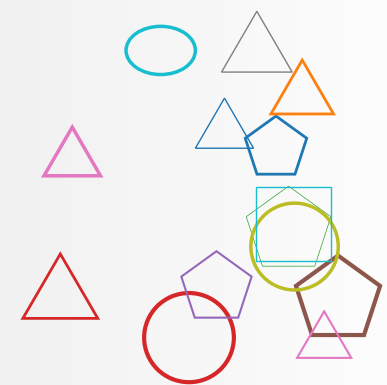[{"shape": "pentagon", "thickness": 2, "radius": 0.42, "center": [0.712, 0.615]}, {"shape": "triangle", "thickness": 1, "radius": 0.43, "center": [0.579, 0.658]}, {"shape": "triangle", "thickness": 2, "radius": 0.47, "center": [0.78, 0.751]}, {"shape": "pentagon", "thickness": 0.5, "radius": 0.57, "center": [0.745, 0.402]}, {"shape": "circle", "thickness": 3, "radius": 0.58, "center": [0.488, 0.123]}, {"shape": "triangle", "thickness": 2, "radius": 0.56, "center": [0.156, 0.229]}, {"shape": "pentagon", "thickness": 1.5, "radius": 0.48, "center": [0.559, 0.252]}, {"shape": "pentagon", "thickness": 3, "radius": 0.57, "center": [0.872, 0.222]}, {"shape": "triangle", "thickness": 1.5, "radius": 0.4, "center": [0.837, 0.111]}, {"shape": "triangle", "thickness": 2.5, "radius": 0.42, "center": [0.186, 0.586]}, {"shape": "triangle", "thickness": 1, "radius": 0.53, "center": [0.663, 0.865]}, {"shape": "circle", "thickness": 2.5, "radius": 0.56, "center": [0.76, 0.36]}, {"shape": "square", "thickness": 1, "radius": 0.48, "center": [0.758, 0.419]}, {"shape": "oval", "thickness": 2.5, "radius": 0.45, "center": [0.415, 0.869]}]